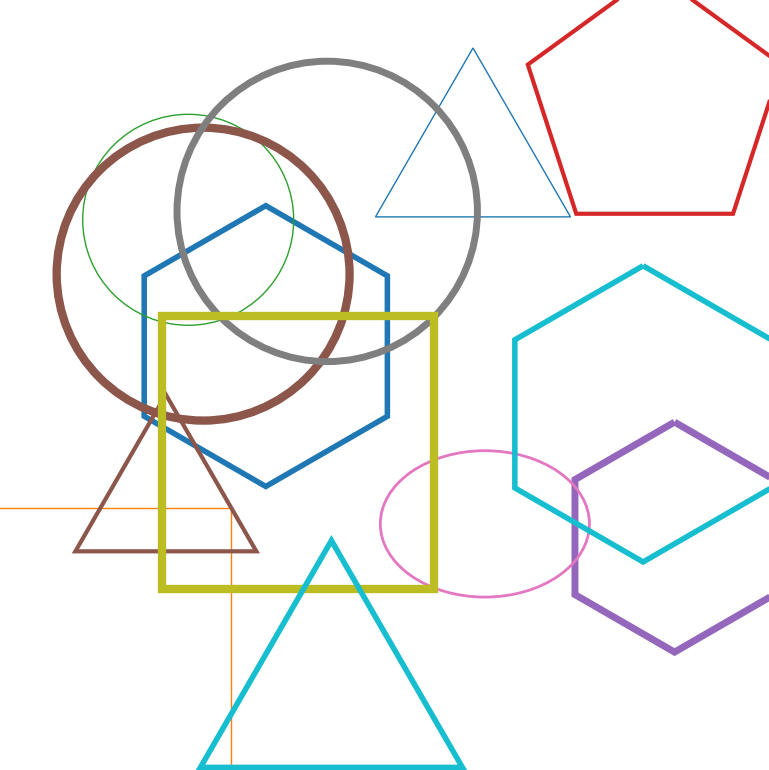[{"shape": "triangle", "thickness": 0.5, "radius": 0.73, "center": [0.614, 0.791]}, {"shape": "hexagon", "thickness": 2, "radius": 0.91, "center": [0.345, 0.551]}, {"shape": "square", "thickness": 0.5, "radius": 0.96, "center": [0.107, 0.148]}, {"shape": "circle", "thickness": 0.5, "radius": 0.68, "center": [0.244, 0.715]}, {"shape": "pentagon", "thickness": 1.5, "radius": 0.87, "center": [0.85, 0.863]}, {"shape": "hexagon", "thickness": 2.5, "radius": 0.75, "center": [0.876, 0.302]}, {"shape": "triangle", "thickness": 1.5, "radius": 0.68, "center": [0.215, 0.352]}, {"shape": "circle", "thickness": 3, "radius": 0.95, "center": [0.264, 0.644]}, {"shape": "oval", "thickness": 1, "radius": 0.68, "center": [0.63, 0.32]}, {"shape": "circle", "thickness": 2.5, "radius": 0.98, "center": [0.425, 0.725]}, {"shape": "square", "thickness": 3, "radius": 0.89, "center": [0.387, 0.412]}, {"shape": "hexagon", "thickness": 2, "radius": 0.96, "center": [0.835, 0.463]}, {"shape": "triangle", "thickness": 2, "radius": 0.98, "center": [0.43, 0.102]}]